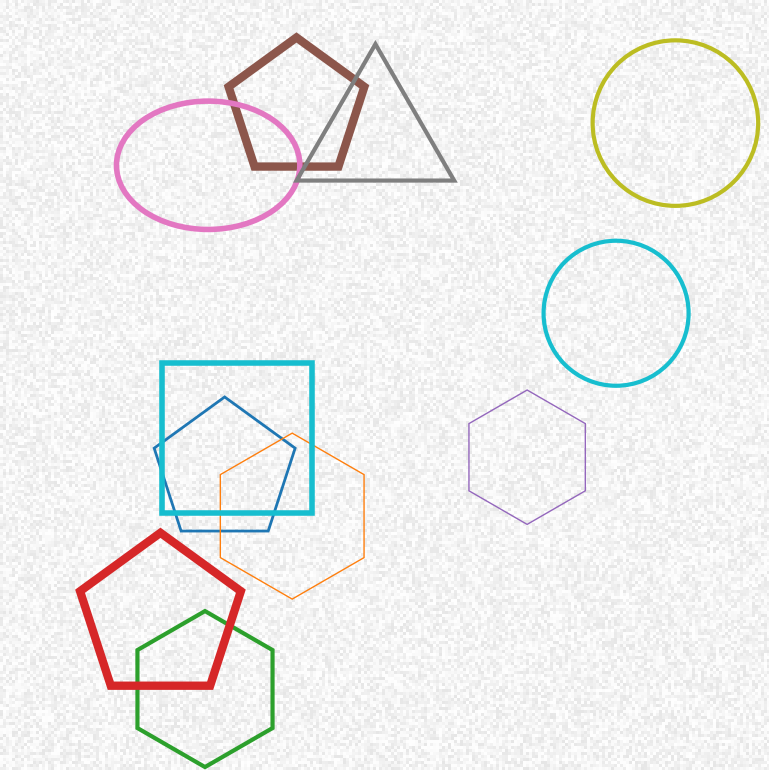[{"shape": "pentagon", "thickness": 1, "radius": 0.48, "center": [0.292, 0.388]}, {"shape": "hexagon", "thickness": 0.5, "radius": 0.54, "center": [0.379, 0.33]}, {"shape": "hexagon", "thickness": 1.5, "radius": 0.51, "center": [0.266, 0.105]}, {"shape": "pentagon", "thickness": 3, "radius": 0.55, "center": [0.208, 0.198]}, {"shape": "hexagon", "thickness": 0.5, "radius": 0.44, "center": [0.685, 0.406]}, {"shape": "pentagon", "thickness": 3, "radius": 0.46, "center": [0.385, 0.859]}, {"shape": "oval", "thickness": 2, "radius": 0.6, "center": [0.27, 0.785]}, {"shape": "triangle", "thickness": 1.5, "radius": 0.59, "center": [0.488, 0.825]}, {"shape": "circle", "thickness": 1.5, "radius": 0.54, "center": [0.877, 0.84]}, {"shape": "square", "thickness": 2, "radius": 0.49, "center": [0.308, 0.431]}, {"shape": "circle", "thickness": 1.5, "radius": 0.47, "center": [0.8, 0.593]}]